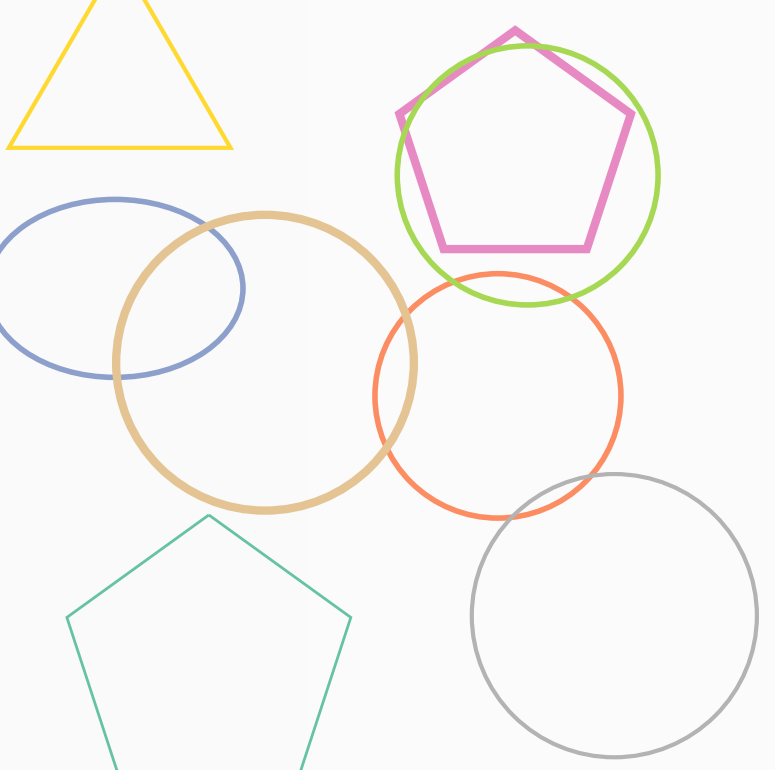[{"shape": "pentagon", "thickness": 1, "radius": 0.96, "center": [0.269, 0.139]}, {"shape": "circle", "thickness": 2, "radius": 0.79, "center": [0.643, 0.486]}, {"shape": "oval", "thickness": 2, "radius": 0.83, "center": [0.148, 0.625]}, {"shape": "pentagon", "thickness": 3, "radius": 0.79, "center": [0.665, 0.804]}, {"shape": "circle", "thickness": 2, "radius": 0.84, "center": [0.681, 0.772]}, {"shape": "triangle", "thickness": 1.5, "radius": 0.83, "center": [0.154, 0.891]}, {"shape": "circle", "thickness": 3, "radius": 0.96, "center": [0.342, 0.529]}, {"shape": "circle", "thickness": 1.5, "radius": 0.92, "center": [0.793, 0.2]}]